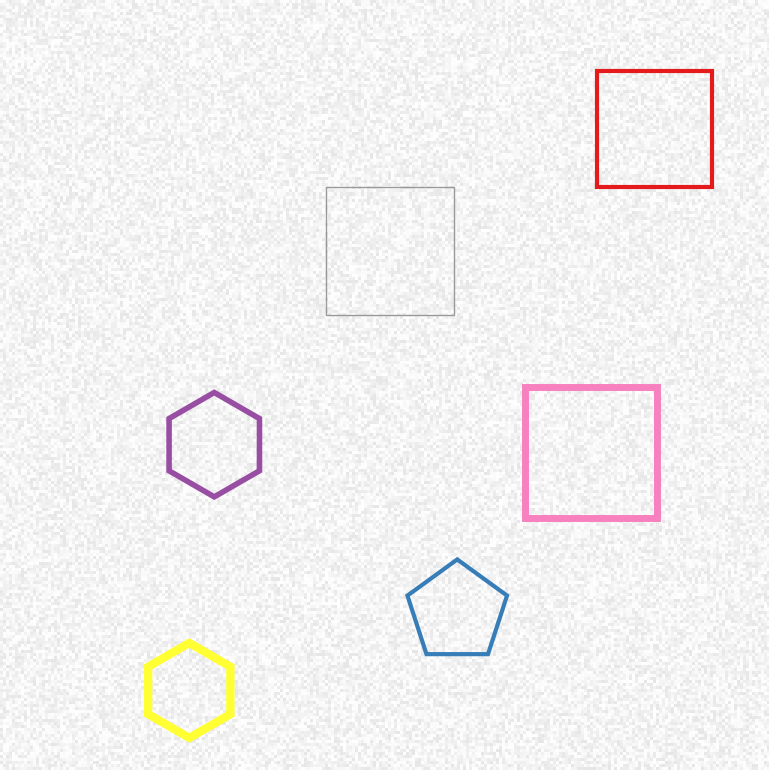[{"shape": "square", "thickness": 1.5, "radius": 0.38, "center": [0.85, 0.833]}, {"shape": "pentagon", "thickness": 1.5, "radius": 0.34, "center": [0.594, 0.205]}, {"shape": "hexagon", "thickness": 2, "radius": 0.34, "center": [0.278, 0.423]}, {"shape": "hexagon", "thickness": 3, "radius": 0.31, "center": [0.246, 0.103]}, {"shape": "square", "thickness": 2.5, "radius": 0.43, "center": [0.768, 0.412]}, {"shape": "square", "thickness": 0.5, "radius": 0.41, "center": [0.507, 0.674]}]